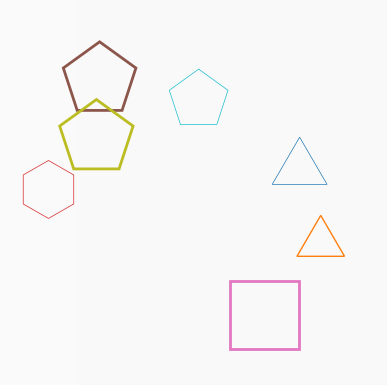[{"shape": "triangle", "thickness": 0.5, "radius": 0.41, "center": [0.773, 0.562]}, {"shape": "triangle", "thickness": 1, "radius": 0.35, "center": [0.828, 0.37]}, {"shape": "hexagon", "thickness": 0.5, "radius": 0.38, "center": [0.125, 0.508]}, {"shape": "pentagon", "thickness": 2, "radius": 0.49, "center": [0.257, 0.793]}, {"shape": "square", "thickness": 2, "radius": 0.44, "center": [0.683, 0.182]}, {"shape": "pentagon", "thickness": 2, "radius": 0.5, "center": [0.249, 0.642]}, {"shape": "pentagon", "thickness": 0.5, "radius": 0.4, "center": [0.513, 0.741]}]